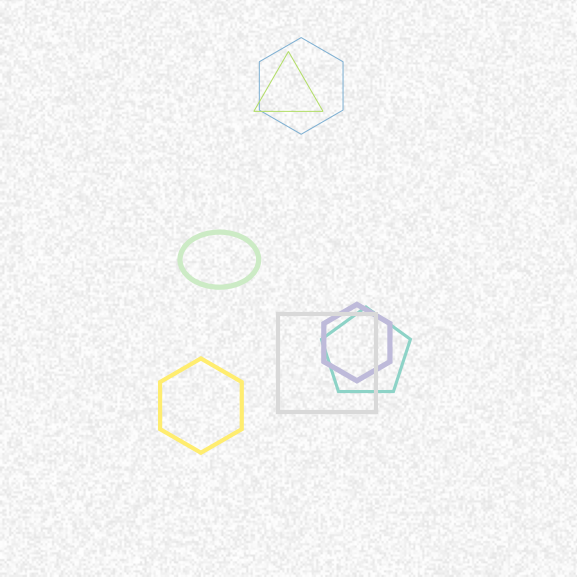[{"shape": "pentagon", "thickness": 1.5, "radius": 0.4, "center": [0.634, 0.387]}, {"shape": "hexagon", "thickness": 2.5, "radius": 0.33, "center": [0.618, 0.406]}, {"shape": "hexagon", "thickness": 0.5, "radius": 0.42, "center": [0.522, 0.85]}, {"shape": "triangle", "thickness": 0.5, "radius": 0.35, "center": [0.499, 0.841]}, {"shape": "square", "thickness": 2, "radius": 0.42, "center": [0.566, 0.37]}, {"shape": "oval", "thickness": 2.5, "radius": 0.34, "center": [0.38, 0.55]}, {"shape": "hexagon", "thickness": 2, "radius": 0.41, "center": [0.348, 0.297]}]